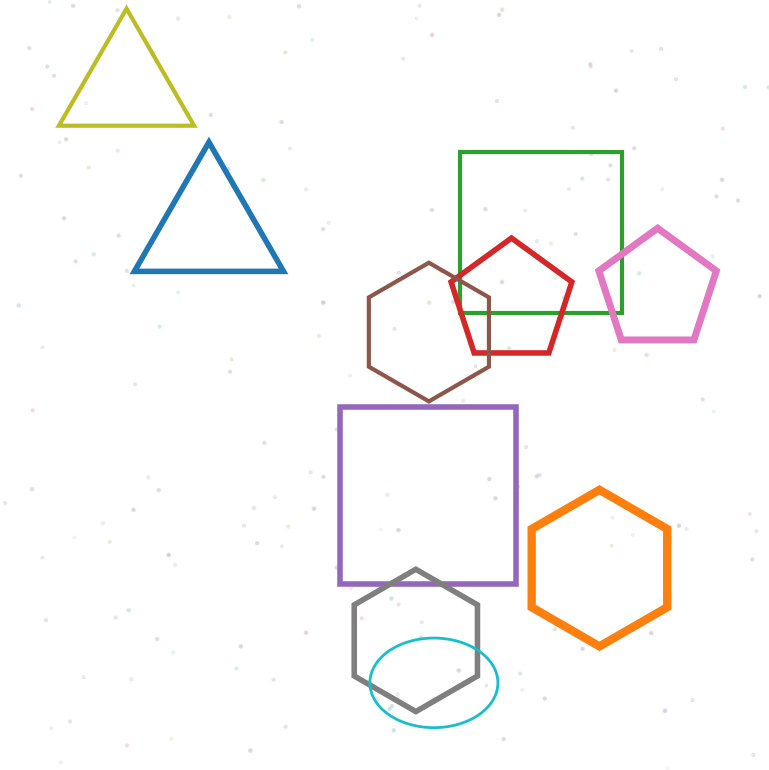[{"shape": "triangle", "thickness": 2, "radius": 0.56, "center": [0.271, 0.703]}, {"shape": "hexagon", "thickness": 3, "radius": 0.51, "center": [0.779, 0.262]}, {"shape": "square", "thickness": 1.5, "radius": 0.52, "center": [0.703, 0.698]}, {"shape": "pentagon", "thickness": 2, "radius": 0.41, "center": [0.664, 0.608]}, {"shape": "square", "thickness": 2, "radius": 0.57, "center": [0.556, 0.357]}, {"shape": "hexagon", "thickness": 1.5, "radius": 0.45, "center": [0.557, 0.569]}, {"shape": "pentagon", "thickness": 2.5, "radius": 0.4, "center": [0.854, 0.623]}, {"shape": "hexagon", "thickness": 2, "radius": 0.46, "center": [0.54, 0.168]}, {"shape": "triangle", "thickness": 1.5, "radius": 0.51, "center": [0.164, 0.887]}, {"shape": "oval", "thickness": 1, "radius": 0.42, "center": [0.563, 0.113]}]